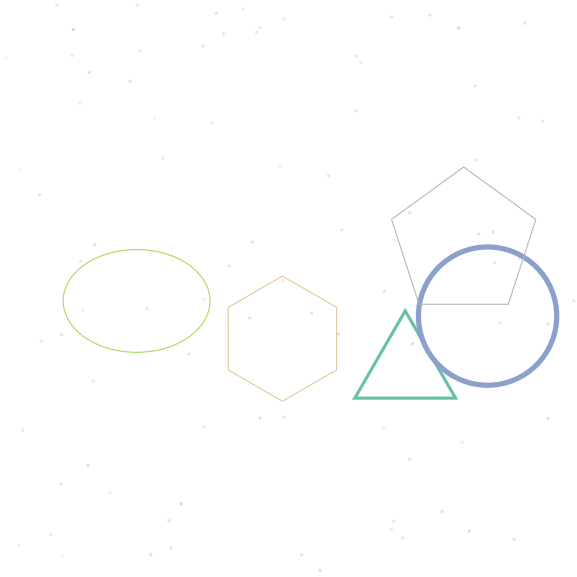[{"shape": "triangle", "thickness": 1.5, "radius": 0.5, "center": [0.702, 0.36]}, {"shape": "circle", "thickness": 2.5, "radius": 0.6, "center": [0.844, 0.452]}, {"shape": "oval", "thickness": 0.5, "radius": 0.64, "center": [0.237, 0.478]}, {"shape": "hexagon", "thickness": 0.5, "radius": 0.54, "center": [0.489, 0.413]}, {"shape": "pentagon", "thickness": 0.5, "radius": 0.66, "center": [0.803, 0.579]}]